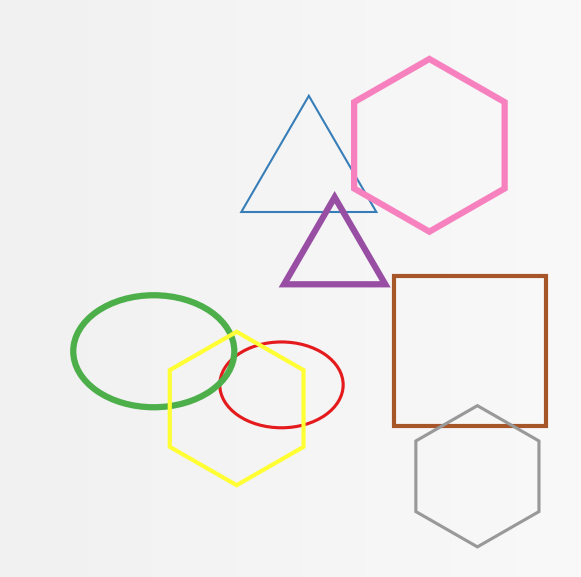[{"shape": "oval", "thickness": 1.5, "radius": 0.53, "center": [0.484, 0.333]}, {"shape": "triangle", "thickness": 1, "radius": 0.67, "center": [0.531, 0.699]}, {"shape": "oval", "thickness": 3, "radius": 0.69, "center": [0.265, 0.391]}, {"shape": "triangle", "thickness": 3, "radius": 0.5, "center": [0.576, 0.557]}, {"shape": "hexagon", "thickness": 2, "radius": 0.66, "center": [0.407, 0.292]}, {"shape": "square", "thickness": 2, "radius": 0.65, "center": [0.809, 0.391]}, {"shape": "hexagon", "thickness": 3, "radius": 0.75, "center": [0.739, 0.748]}, {"shape": "hexagon", "thickness": 1.5, "radius": 0.61, "center": [0.821, 0.174]}]